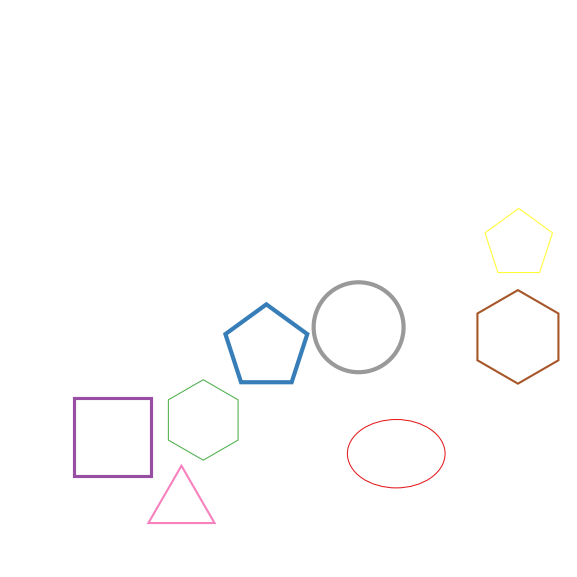[{"shape": "oval", "thickness": 0.5, "radius": 0.42, "center": [0.686, 0.214]}, {"shape": "pentagon", "thickness": 2, "radius": 0.37, "center": [0.461, 0.398]}, {"shape": "hexagon", "thickness": 0.5, "radius": 0.35, "center": [0.352, 0.272]}, {"shape": "square", "thickness": 1.5, "radius": 0.34, "center": [0.195, 0.242]}, {"shape": "pentagon", "thickness": 0.5, "radius": 0.31, "center": [0.898, 0.577]}, {"shape": "hexagon", "thickness": 1, "radius": 0.4, "center": [0.897, 0.416]}, {"shape": "triangle", "thickness": 1, "radius": 0.33, "center": [0.314, 0.126]}, {"shape": "circle", "thickness": 2, "radius": 0.39, "center": [0.621, 0.432]}]